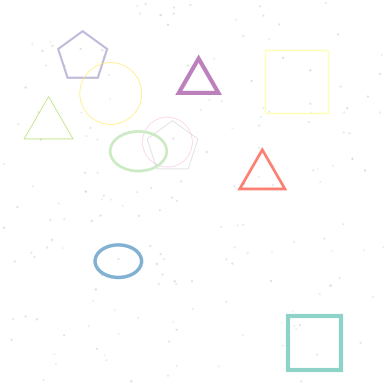[{"shape": "square", "thickness": 3, "radius": 0.35, "center": [0.817, 0.108]}, {"shape": "square", "thickness": 1, "radius": 0.41, "center": [0.77, 0.788]}, {"shape": "pentagon", "thickness": 1.5, "radius": 0.33, "center": [0.215, 0.852]}, {"shape": "triangle", "thickness": 2, "radius": 0.34, "center": [0.681, 0.543]}, {"shape": "oval", "thickness": 2.5, "radius": 0.3, "center": [0.307, 0.322]}, {"shape": "triangle", "thickness": 0.5, "radius": 0.37, "center": [0.126, 0.676]}, {"shape": "circle", "thickness": 0.5, "radius": 0.32, "center": [0.435, 0.631]}, {"shape": "pentagon", "thickness": 0.5, "radius": 0.35, "center": [0.448, 0.617]}, {"shape": "triangle", "thickness": 3, "radius": 0.3, "center": [0.516, 0.788]}, {"shape": "oval", "thickness": 2, "radius": 0.37, "center": [0.36, 0.607]}, {"shape": "circle", "thickness": 0.5, "radius": 0.4, "center": [0.288, 0.757]}]